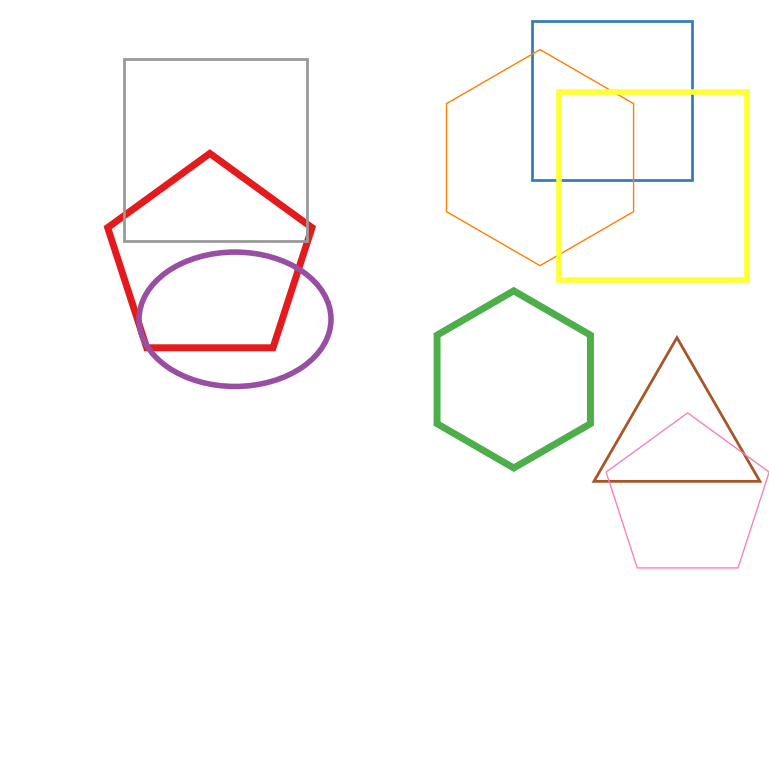[{"shape": "pentagon", "thickness": 2.5, "radius": 0.7, "center": [0.273, 0.661]}, {"shape": "square", "thickness": 1, "radius": 0.52, "center": [0.795, 0.869]}, {"shape": "hexagon", "thickness": 2.5, "radius": 0.58, "center": [0.667, 0.507]}, {"shape": "oval", "thickness": 2, "radius": 0.62, "center": [0.305, 0.585]}, {"shape": "hexagon", "thickness": 0.5, "radius": 0.7, "center": [0.701, 0.795]}, {"shape": "square", "thickness": 2, "radius": 0.61, "center": [0.848, 0.759]}, {"shape": "triangle", "thickness": 1, "radius": 0.62, "center": [0.879, 0.437]}, {"shape": "pentagon", "thickness": 0.5, "radius": 0.56, "center": [0.893, 0.353]}, {"shape": "square", "thickness": 1, "radius": 0.59, "center": [0.28, 0.805]}]